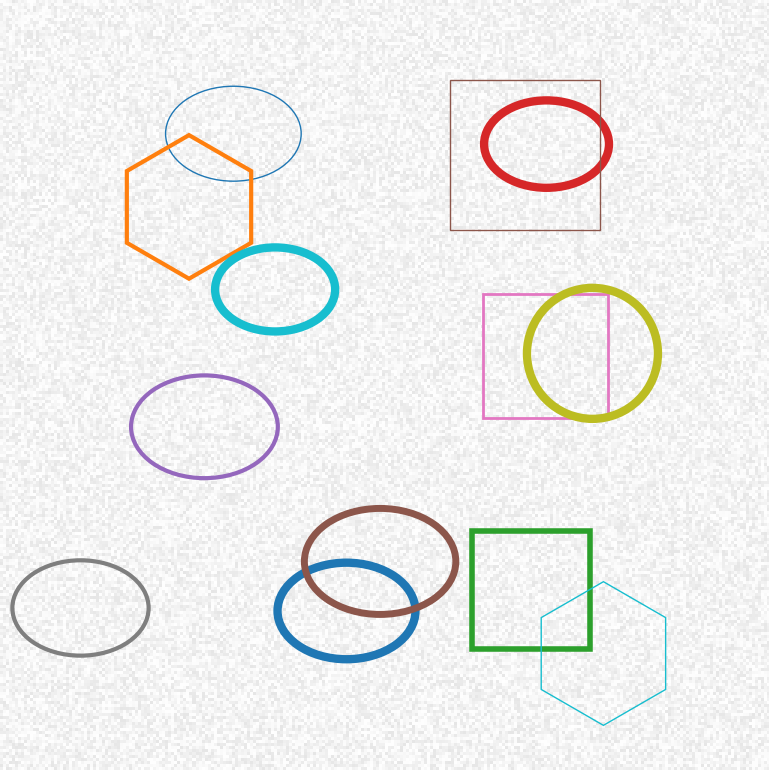[{"shape": "oval", "thickness": 0.5, "radius": 0.44, "center": [0.303, 0.826]}, {"shape": "oval", "thickness": 3, "radius": 0.45, "center": [0.45, 0.207]}, {"shape": "hexagon", "thickness": 1.5, "radius": 0.47, "center": [0.245, 0.731]}, {"shape": "square", "thickness": 2, "radius": 0.38, "center": [0.69, 0.234]}, {"shape": "oval", "thickness": 3, "radius": 0.41, "center": [0.71, 0.813]}, {"shape": "oval", "thickness": 1.5, "radius": 0.48, "center": [0.266, 0.446]}, {"shape": "square", "thickness": 0.5, "radius": 0.49, "center": [0.682, 0.798]}, {"shape": "oval", "thickness": 2.5, "radius": 0.49, "center": [0.494, 0.271]}, {"shape": "square", "thickness": 1, "radius": 0.4, "center": [0.709, 0.538]}, {"shape": "oval", "thickness": 1.5, "radius": 0.44, "center": [0.105, 0.21]}, {"shape": "circle", "thickness": 3, "radius": 0.43, "center": [0.769, 0.541]}, {"shape": "oval", "thickness": 3, "radius": 0.39, "center": [0.357, 0.624]}, {"shape": "hexagon", "thickness": 0.5, "radius": 0.47, "center": [0.784, 0.151]}]